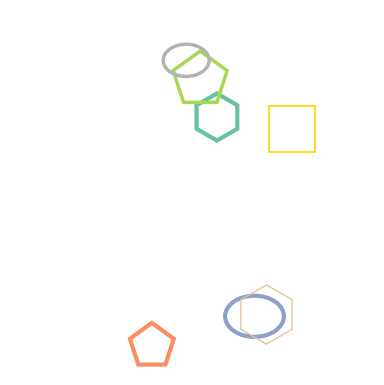[{"shape": "hexagon", "thickness": 3, "radius": 0.31, "center": [0.563, 0.696]}, {"shape": "pentagon", "thickness": 3, "radius": 0.3, "center": [0.395, 0.102]}, {"shape": "oval", "thickness": 3, "radius": 0.38, "center": [0.661, 0.178]}, {"shape": "pentagon", "thickness": 2.5, "radius": 0.37, "center": [0.52, 0.794]}, {"shape": "square", "thickness": 1.5, "radius": 0.3, "center": [0.759, 0.665]}, {"shape": "hexagon", "thickness": 1, "radius": 0.38, "center": [0.692, 0.183]}, {"shape": "oval", "thickness": 2.5, "radius": 0.3, "center": [0.484, 0.843]}]